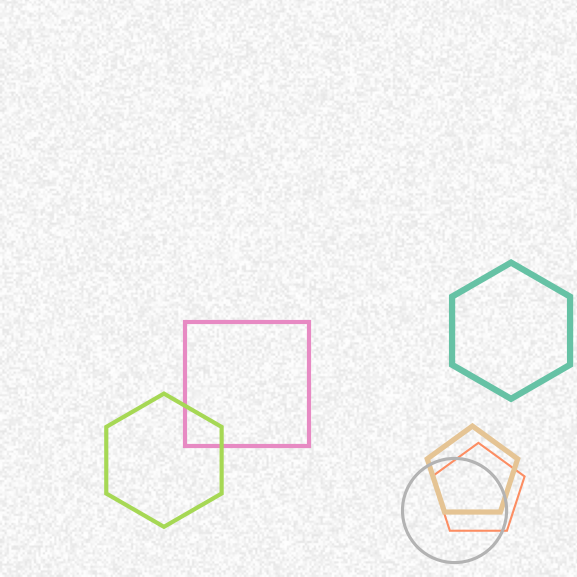[{"shape": "hexagon", "thickness": 3, "radius": 0.59, "center": [0.885, 0.426]}, {"shape": "pentagon", "thickness": 1, "radius": 0.42, "center": [0.828, 0.148]}, {"shape": "square", "thickness": 2, "radius": 0.54, "center": [0.427, 0.334]}, {"shape": "hexagon", "thickness": 2, "radius": 0.58, "center": [0.284, 0.202]}, {"shape": "pentagon", "thickness": 2.5, "radius": 0.41, "center": [0.818, 0.179]}, {"shape": "circle", "thickness": 1.5, "radius": 0.45, "center": [0.787, 0.115]}]